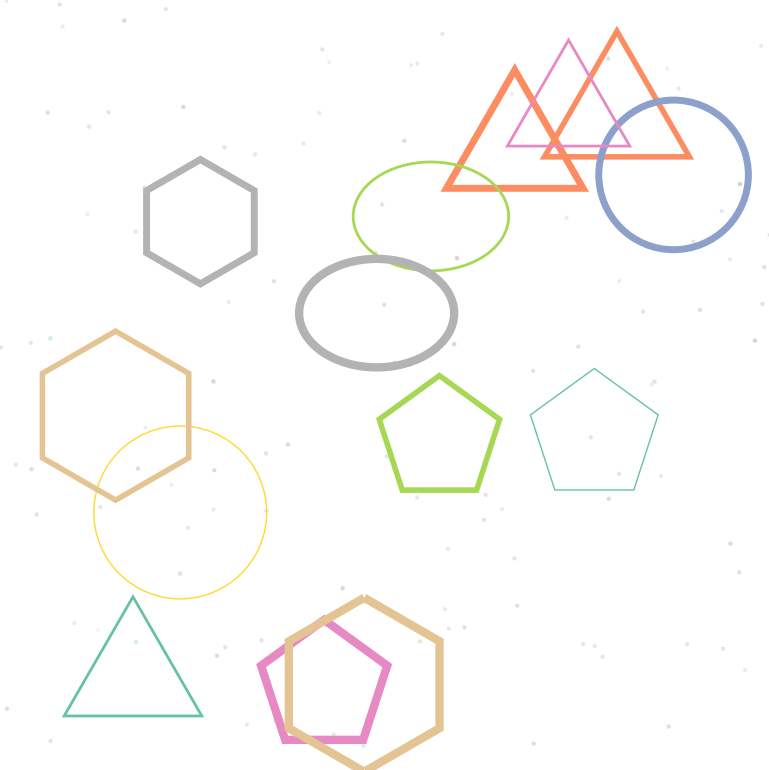[{"shape": "pentagon", "thickness": 0.5, "radius": 0.44, "center": [0.772, 0.434]}, {"shape": "triangle", "thickness": 1, "radius": 0.52, "center": [0.173, 0.122]}, {"shape": "triangle", "thickness": 2.5, "radius": 0.51, "center": [0.669, 0.807]}, {"shape": "triangle", "thickness": 2, "radius": 0.54, "center": [0.801, 0.851]}, {"shape": "circle", "thickness": 2.5, "radius": 0.49, "center": [0.875, 0.773]}, {"shape": "triangle", "thickness": 1, "radius": 0.46, "center": [0.738, 0.856]}, {"shape": "pentagon", "thickness": 3, "radius": 0.43, "center": [0.421, 0.109]}, {"shape": "pentagon", "thickness": 2, "radius": 0.41, "center": [0.571, 0.43]}, {"shape": "oval", "thickness": 1, "radius": 0.5, "center": [0.56, 0.719]}, {"shape": "circle", "thickness": 0.5, "radius": 0.56, "center": [0.234, 0.334]}, {"shape": "hexagon", "thickness": 2, "radius": 0.55, "center": [0.15, 0.46]}, {"shape": "hexagon", "thickness": 3, "radius": 0.56, "center": [0.473, 0.111]}, {"shape": "hexagon", "thickness": 2.5, "radius": 0.4, "center": [0.26, 0.712]}, {"shape": "oval", "thickness": 3, "radius": 0.5, "center": [0.489, 0.593]}]